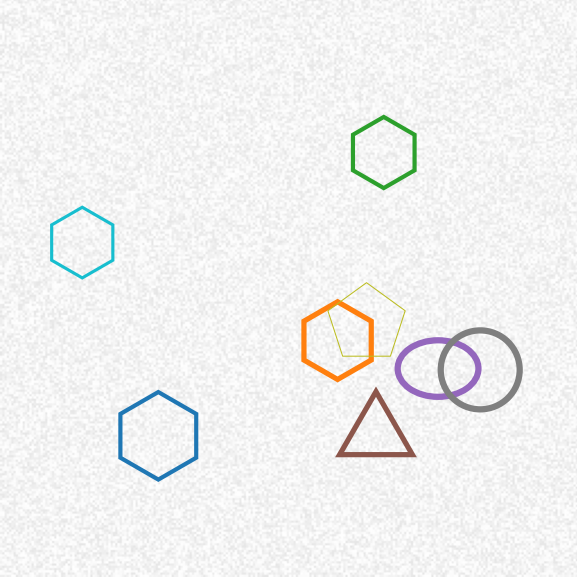[{"shape": "hexagon", "thickness": 2, "radius": 0.38, "center": [0.274, 0.244]}, {"shape": "hexagon", "thickness": 2.5, "radius": 0.34, "center": [0.585, 0.409]}, {"shape": "hexagon", "thickness": 2, "radius": 0.31, "center": [0.665, 0.735]}, {"shape": "oval", "thickness": 3, "radius": 0.35, "center": [0.759, 0.361]}, {"shape": "triangle", "thickness": 2.5, "radius": 0.36, "center": [0.651, 0.248]}, {"shape": "circle", "thickness": 3, "radius": 0.34, "center": [0.832, 0.359]}, {"shape": "pentagon", "thickness": 0.5, "radius": 0.35, "center": [0.635, 0.439]}, {"shape": "hexagon", "thickness": 1.5, "radius": 0.31, "center": [0.142, 0.579]}]